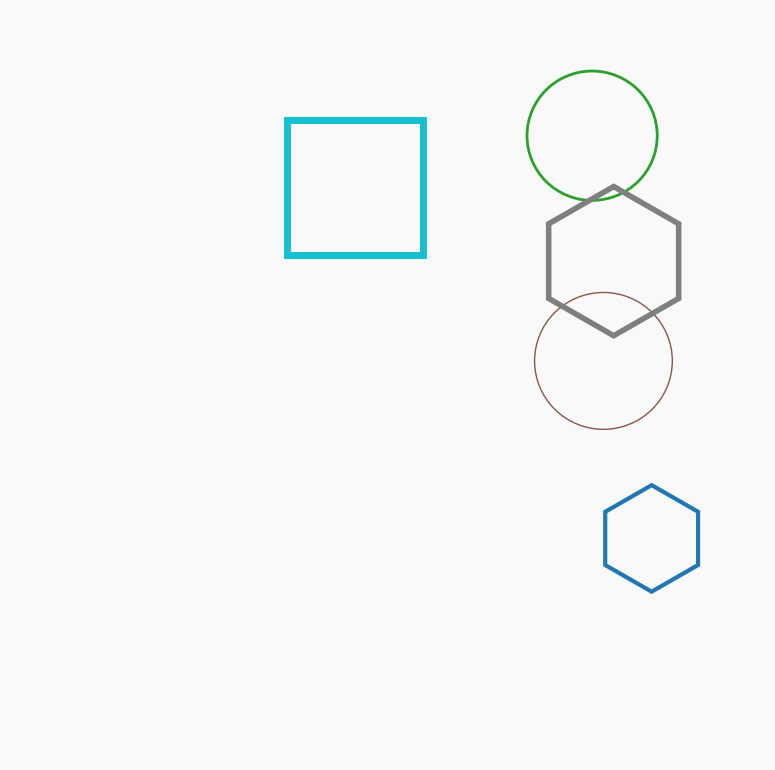[{"shape": "hexagon", "thickness": 1.5, "radius": 0.35, "center": [0.841, 0.301]}, {"shape": "circle", "thickness": 1, "radius": 0.42, "center": [0.764, 0.824]}, {"shape": "circle", "thickness": 0.5, "radius": 0.44, "center": [0.779, 0.531]}, {"shape": "hexagon", "thickness": 2, "radius": 0.48, "center": [0.792, 0.661]}, {"shape": "square", "thickness": 2.5, "radius": 0.44, "center": [0.458, 0.757]}]